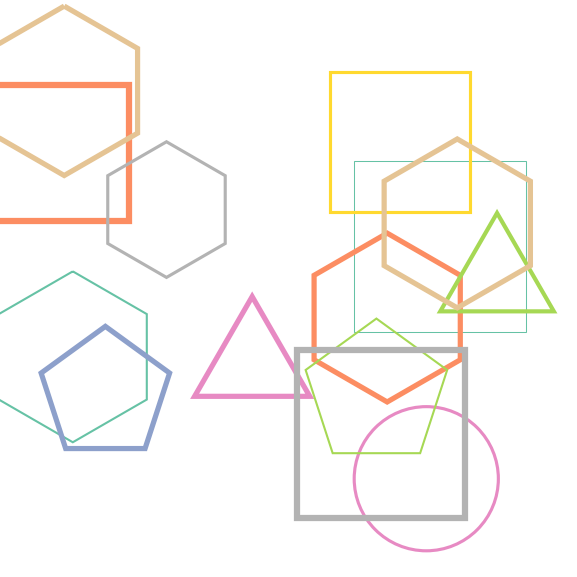[{"shape": "hexagon", "thickness": 1, "radius": 0.74, "center": [0.126, 0.381]}, {"shape": "square", "thickness": 0.5, "radius": 0.74, "center": [0.762, 0.572]}, {"shape": "square", "thickness": 3, "radius": 0.59, "center": [0.105, 0.734]}, {"shape": "hexagon", "thickness": 2.5, "radius": 0.73, "center": [0.67, 0.449]}, {"shape": "pentagon", "thickness": 2.5, "radius": 0.58, "center": [0.182, 0.317]}, {"shape": "triangle", "thickness": 2.5, "radius": 0.58, "center": [0.437, 0.37]}, {"shape": "circle", "thickness": 1.5, "radius": 0.62, "center": [0.738, 0.17]}, {"shape": "triangle", "thickness": 2, "radius": 0.57, "center": [0.861, 0.517]}, {"shape": "pentagon", "thickness": 1, "radius": 0.64, "center": [0.652, 0.319]}, {"shape": "square", "thickness": 1.5, "radius": 0.61, "center": [0.692, 0.753]}, {"shape": "hexagon", "thickness": 2.5, "radius": 0.73, "center": [0.111, 0.842]}, {"shape": "hexagon", "thickness": 2.5, "radius": 0.73, "center": [0.792, 0.612]}, {"shape": "square", "thickness": 3, "radius": 0.73, "center": [0.66, 0.247]}, {"shape": "hexagon", "thickness": 1.5, "radius": 0.59, "center": [0.288, 0.636]}]